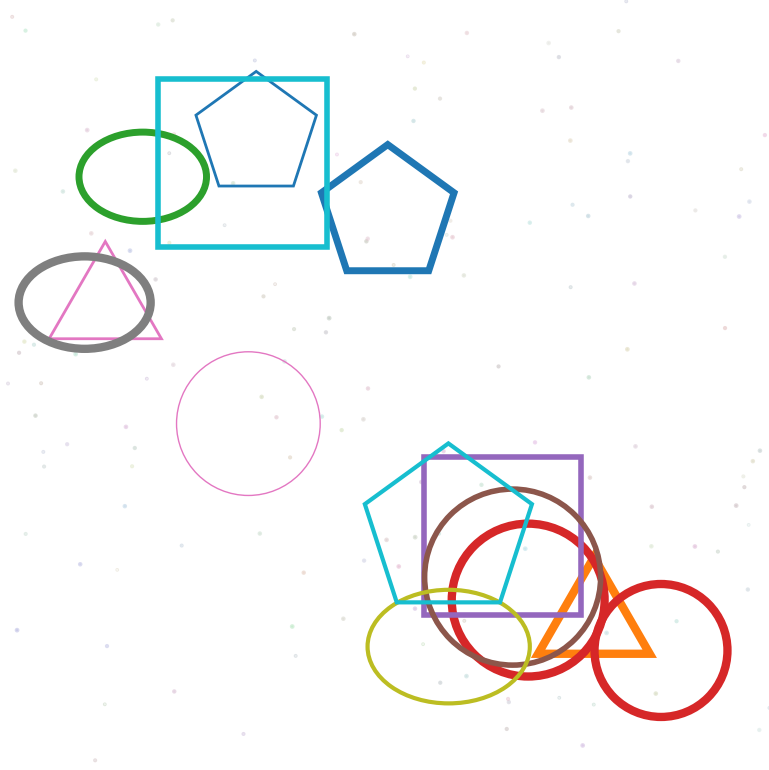[{"shape": "pentagon", "thickness": 2.5, "radius": 0.45, "center": [0.504, 0.722]}, {"shape": "pentagon", "thickness": 1, "radius": 0.41, "center": [0.333, 0.825]}, {"shape": "triangle", "thickness": 3, "radius": 0.42, "center": [0.771, 0.193]}, {"shape": "oval", "thickness": 2.5, "radius": 0.41, "center": [0.185, 0.77]}, {"shape": "circle", "thickness": 3, "radius": 0.43, "center": [0.858, 0.155]}, {"shape": "circle", "thickness": 3, "radius": 0.5, "center": [0.686, 0.221]}, {"shape": "square", "thickness": 2, "radius": 0.51, "center": [0.653, 0.304]}, {"shape": "circle", "thickness": 2, "radius": 0.57, "center": [0.666, 0.251]}, {"shape": "triangle", "thickness": 1, "radius": 0.42, "center": [0.137, 0.602]}, {"shape": "circle", "thickness": 0.5, "radius": 0.47, "center": [0.323, 0.45]}, {"shape": "oval", "thickness": 3, "radius": 0.43, "center": [0.11, 0.607]}, {"shape": "oval", "thickness": 1.5, "radius": 0.53, "center": [0.583, 0.16]}, {"shape": "square", "thickness": 2, "radius": 0.55, "center": [0.315, 0.788]}, {"shape": "pentagon", "thickness": 1.5, "radius": 0.57, "center": [0.582, 0.31]}]